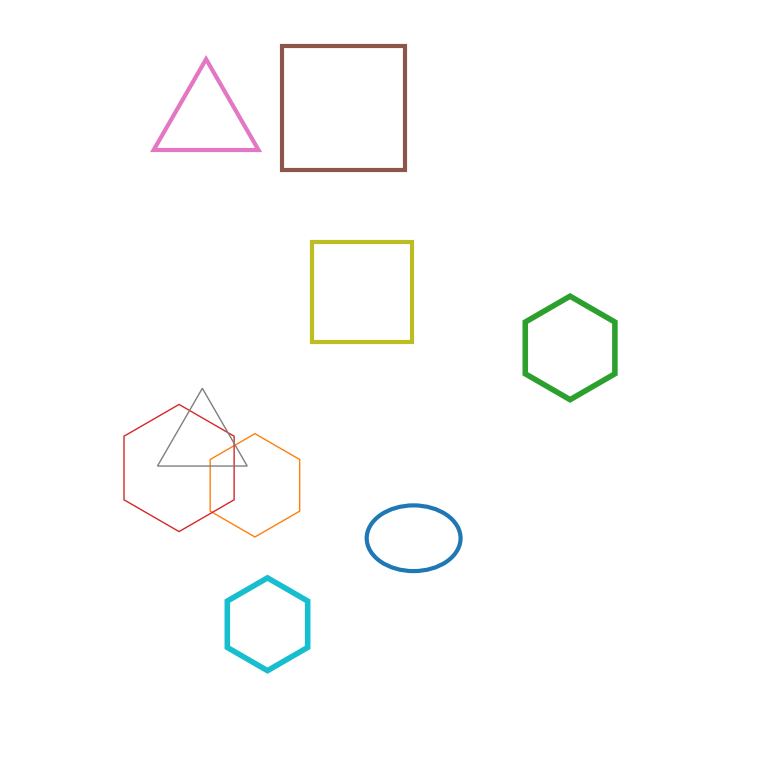[{"shape": "oval", "thickness": 1.5, "radius": 0.3, "center": [0.537, 0.301]}, {"shape": "hexagon", "thickness": 0.5, "radius": 0.34, "center": [0.331, 0.37]}, {"shape": "hexagon", "thickness": 2, "radius": 0.34, "center": [0.74, 0.548]}, {"shape": "hexagon", "thickness": 0.5, "radius": 0.41, "center": [0.233, 0.392]}, {"shape": "square", "thickness": 1.5, "radius": 0.4, "center": [0.446, 0.859]}, {"shape": "triangle", "thickness": 1.5, "radius": 0.39, "center": [0.268, 0.844]}, {"shape": "triangle", "thickness": 0.5, "radius": 0.34, "center": [0.263, 0.428]}, {"shape": "square", "thickness": 1.5, "radius": 0.33, "center": [0.47, 0.621]}, {"shape": "hexagon", "thickness": 2, "radius": 0.3, "center": [0.347, 0.189]}]